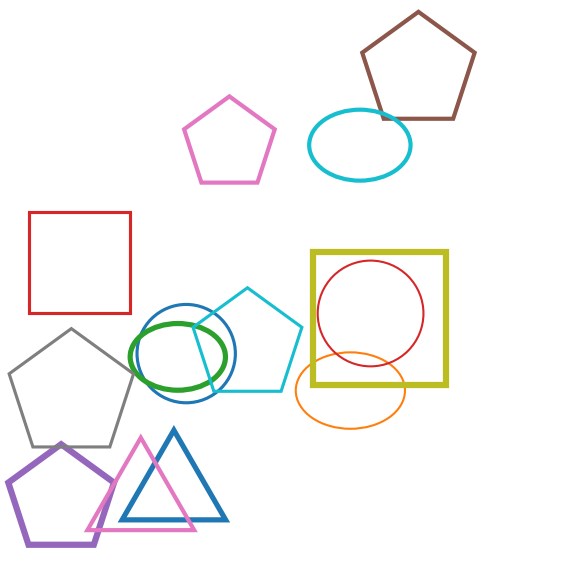[{"shape": "circle", "thickness": 1.5, "radius": 0.43, "center": [0.322, 0.387]}, {"shape": "triangle", "thickness": 2.5, "radius": 0.52, "center": [0.301, 0.151]}, {"shape": "oval", "thickness": 1, "radius": 0.47, "center": [0.607, 0.323]}, {"shape": "oval", "thickness": 2.5, "radius": 0.41, "center": [0.308, 0.381]}, {"shape": "circle", "thickness": 1, "radius": 0.46, "center": [0.642, 0.456]}, {"shape": "square", "thickness": 1.5, "radius": 0.44, "center": [0.138, 0.544]}, {"shape": "pentagon", "thickness": 3, "radius": 0.48, "center": [0.106, 0.134]}, {"shape": "pentagon", "thickness": 2, "radius": 0.51, "center": [0.725, 0.876]}, {"shape": "pentagon", "thickness": 2, "radius": 0.41, "center": [0.397, 0.75]}, {"shape": "triangle", "thickness": 2, "radius": 0.53, "center": [0.244, 0.135]}, {"shape": "pentagon", "thickness": 1.5, "radius": 0.57, "center": [0.124, 0.317]}, {"shape": "square", "thickness": 3, "radius": 0.58, "center": [0.658, 0.448]}, {"shape": "pentagon", "thickness": 1.5, "radius": 0.5, "center": [0.429, 0.402]}, {"shape": "oval", "thickness": 2, "radius": 0.44, "center": [0.623, 0.748]}]